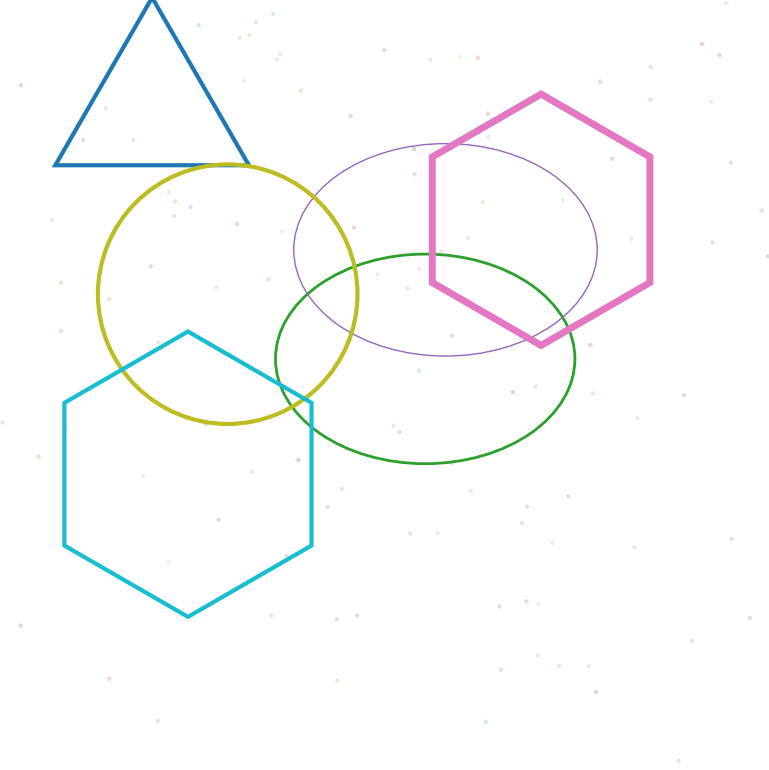[{"shape": "triangle", "thickness": 1.5, "radius": 0.73, "center": [0.198, 0.858]}, {"shape": "oval", "thickness": 1, "radius": 0.97, "center": [0.552, 0.534]}, {"shape": "oval", "thickness": 0.5, "radius": 0.99, "center": [0.579, 0.676]}, {"shape": "hexagon", "thickness": 2.5, "radius": 0.82, "center": [0.703, 0.715]}, {"shape": "circle", "thickness": 1.5, "radius": 0.84, "center": [0.296, 0.618]}, {"shape": "hexagon", "thickness": 1.5, "radius": 0.93, "center": [0.244, 0.384]}]